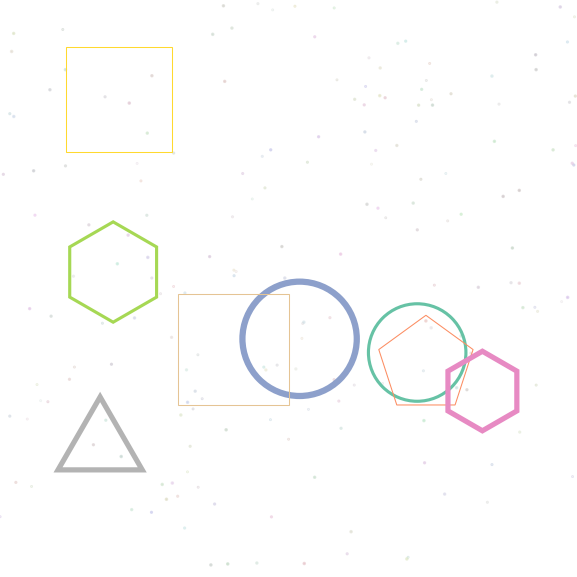[{"shape": "circle", "thickness": 1.5, "radius": 0.42, "center": [0.722, 0.389]}, {"shape": "pentagon", "thickness": 0.5, "radius": 0.43, "center": [0.738, 0.367]}, {"shape": "circle", "thickness": 3, "radius": 0.49, "center": [0.519, 0.412]}, {"shape": "hexagon", "thickness": 2.5, "radius": 0.34, "center": [0.835, 0.322]}, {"shape": "hexagon", "thickness": 1.5, "radius": 0.43, "center": [0.196, 0.528]}, {"shape": "square", "thickness": 0.5, "radius": 0.46, "center": [0.206, 0.827]}, {"shape": "square", "thickness": 0.5, "radius": 0.48, "center": [0.404, 0.394]}, {"shape": "triangle", "thickness": 2.5, "radius": 0.42, "center": [0.173, 0.228]}]